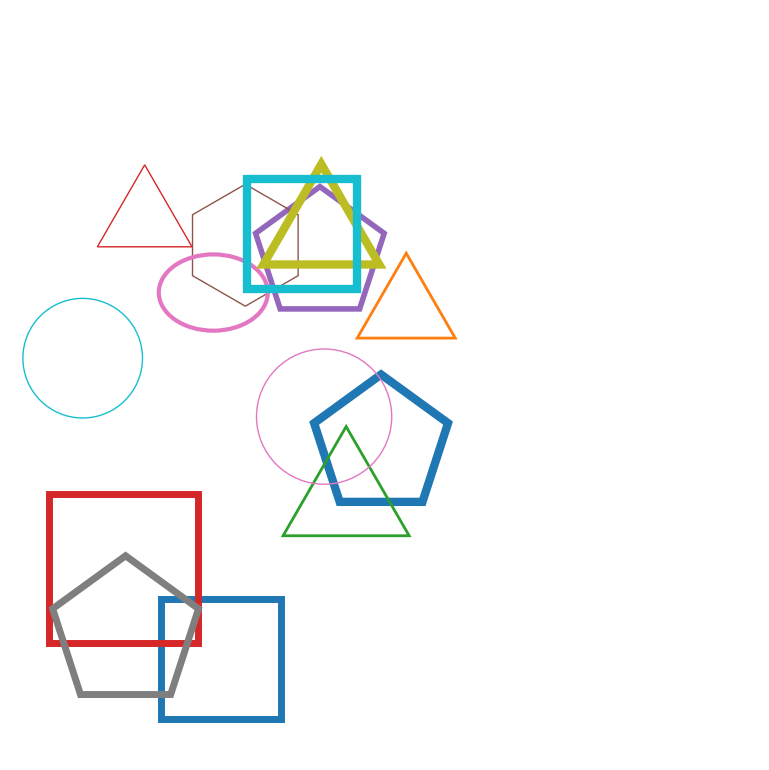[{"shape": "square", "thickness": 2.5, "radius": 0.39, "center": [0.287, 0.144]}, {"shape": "pentagon", "thickness": 3, "radius": 0.46, "center": [0.495, 0.422]}, {"shape": "triangle", "thickness": 1, "radius": 0.37, "center": [0.528, 0.598]}, {"shape": "triangle", "thickness": 1, "radius": 0.47, "center": [0.45, 0.351]}, {"shape": "triangle", "thickness": 0.5, "radius": 0.35, "center": [0.188, 0.715]}, {"shape": "square", "thickness": 2.5, "radius": 0.48, "center": [0.161, 0.262]}, {"shape": "pentagon", "thickness": 2, "radius": 0.44, "center": [0.415, 0.67]}, {"shape": "hexagon", "thickness": 0.5, "radius": 0.4, "center": [0.319, 0.682]}, {"shape": "oval", "thickness": 1.5, "radius": 0.35, "center": [0.277, 0.62]}, {"shape": "circle", "thickness": 0.5, "radius": 0.44, "center": [0.421, 0.459]}, {"shape": "pentagon", "thickness": 2.5, "radius": 0.5, "center": [0.163, 0.179]}, {"shape": "triangle", "thickness": 3, "radius": 0.43, "center": [0.417, 0.7]}, {"shape": "square", "thickness": 3, "radius": 0.36, "center": [0.393, 0.696]}, {"shape": "circle", "thickness": 0.5, "radius": 0.39, "center": [0.107, 0.535]}]